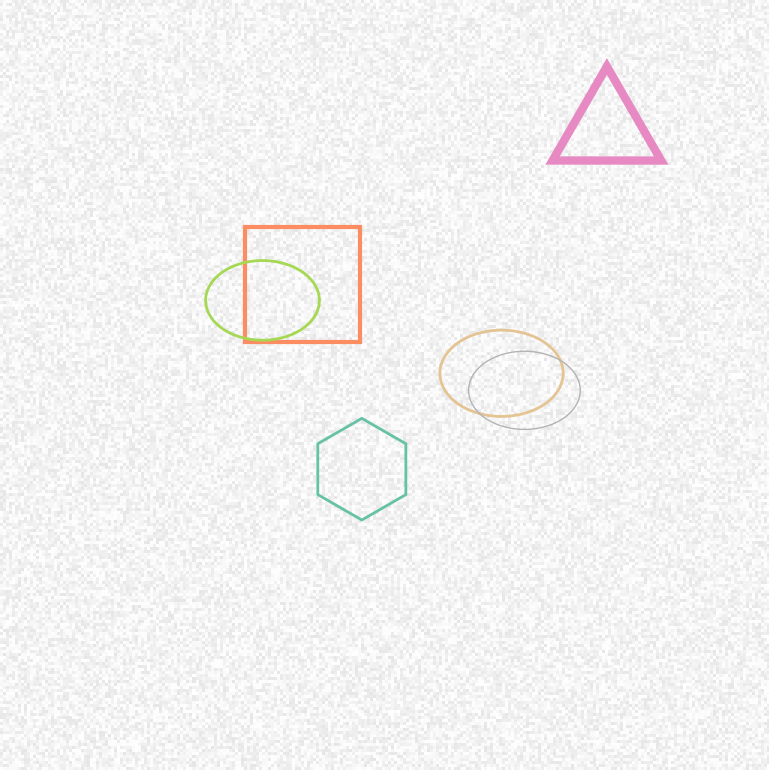[{"shape": "hexagon", "thickness": 1, "radius": 0.33, "center": [0.47, 0.391]}, {"shape": "square", "thickness": 1.5, "radius": 0.37, "center": [0.393, 0.63]}, {"shape": "triangle", "thickness": 3, "radius": 0.41, "center": [0.788, 0.832]}, {"shape": "oval", "thickness": 1, "radius": 0.37, "center": [0.341, 0.61]}, {"shape": "oval", "thickness": 1, "radius": 0.4, "center": [0.651, 0.515]}, {"shape": "oval", "thickness": 0.5, "radius": 0.36, "center": [0.681, 0.493]}]